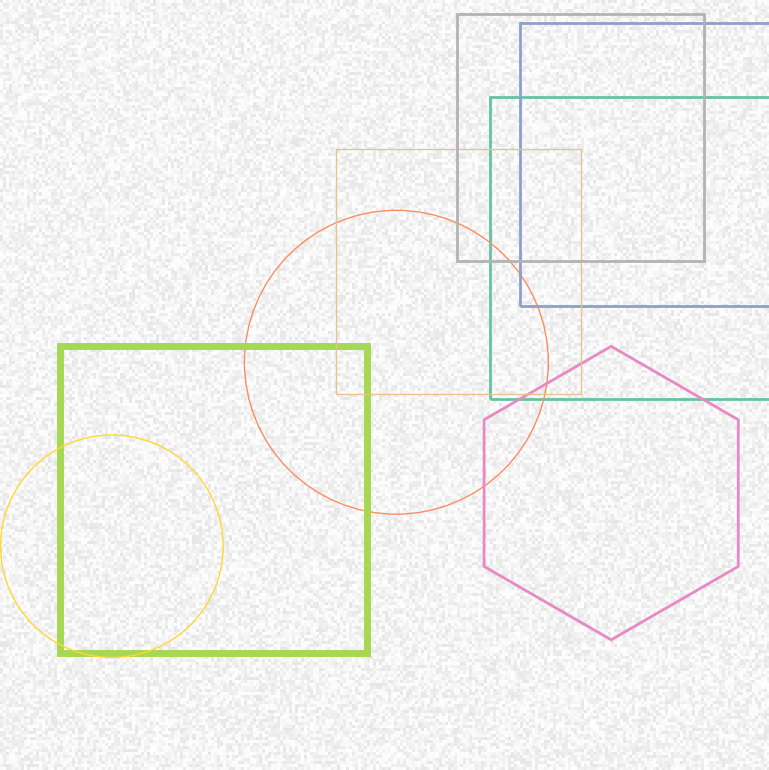[{"shape": "square", "thickness": 1, "radius": 0.98, "center": [0.833, 0.678]}, {"shape": "circle", "thickness": 0.5, "radius": 0.99, "center": [0.515, 0.53]}, {"shape": "square", "thickness": 1, "radius": 0.92, "center": [0.859, 0.786]}, {"shape": "hexagon", "thickness": 1, "radius": 0.95, "center": [0.794, 0.36]}, {"shape": "square", "thickness": 2.5, "radius": 1.0, "center": [0.277, 0.352]}, {"shape": "circle", "thickness": 0.5, "radius": 0.72, "center": [0.145, 0.291]}, {"shape": "square", "thickness": 0.5, "radius": 0.79, "center": [0.596, 0.648]}, {"shape": "square", "thickness": 1, "radius": 0.8, "center": [0.754, 0.821]}]